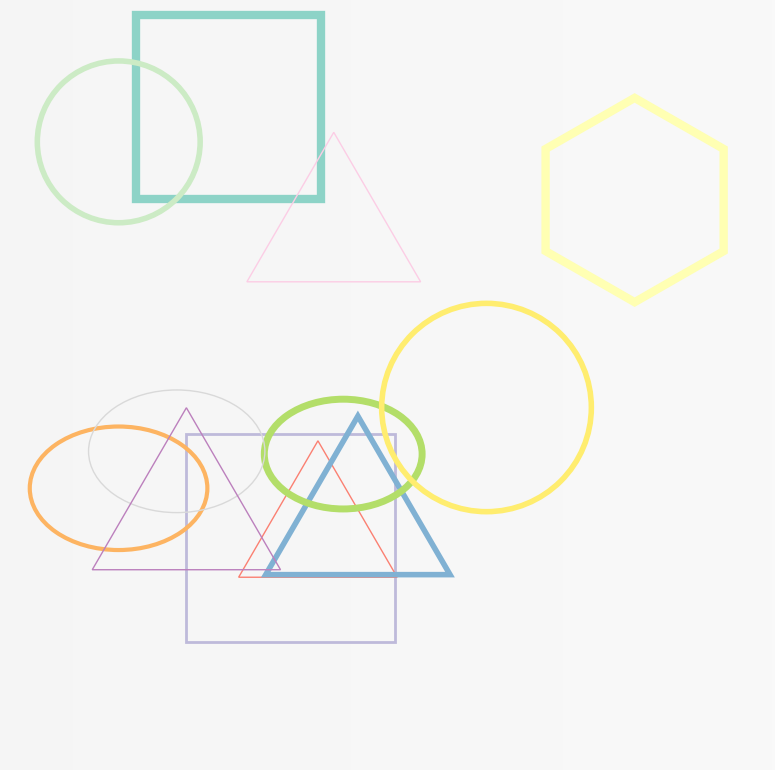[{"shape": "square", "thickness": 3, "radius": 0.6, "center": [0.295, 0.861]}, {"shape": "hexagon", "thickness": 3, "radius": 0.66, "center": [0.819, 0.74]}, {"shape": "square", "thickness": 1, "radius": 0.67, "center": [0.375, 0.301]}, {"shape": "triangle", "thickness": 0.5, "radius": 0.59, "center": [0.41, 0.309]}, {"shape": "triangle", "thickness": 2, "radius": 0.69, "center": [0.462, 0.322]}, {"shape": "oval", "thickness": 1.5, "radius": 0.57, "center": [0.153, 0.366]}, {"shape": "oval", "thickness": 2.5, "radius": 0.51, "center": [0.443, 0.41]}, {"shape": "triangle", "thickness": 0.5, "radius": 0.65, "center": [0.431, 0.699]}, {"shape": "oval", "thickness": 0.5, "radius": 0.57, "center": [0.228, 0.414]}, {"shape": "triangle", "thickness": 0.5, "radius": 0.7, "center": [0.24, 0.33]}, {"shape": "circle", "thickness": 2, "radius": 0.53, "center": [0.153, 0.816]}, {"shape": "circle", "thickness": 2, "radius": 0.68, "center": [0.628, 0.471]}]